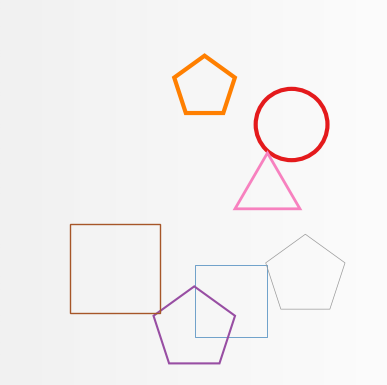[{"shape": "circle", "thickness": 3, "radius": 0.46, "center": [0.752, 0.677]}, {"shape": "square", "thickness": 0.5, "radius": 0.47, "center": [0.596, 0.218]}, {"shape": "pentagon", "thickness": 1.5, "radius": 0.55, "center": [0.501, 0.146]}, {"shape": "pentagon", "thickness": 3, "radius": 0.41, "center": [0.528, 0.773]}, {"shape": "square", "thickness": 1, "radius": 0.58, "center": [0.296, 0.302]}, {"shape": "triangle", "thickness": 2, "radius": 0.48, "center": [0.69, 0.506]}, {"shape": "pentagon", "thickness": 0.5, "radius": 0.54, "center": [0.788, 0.284]}]